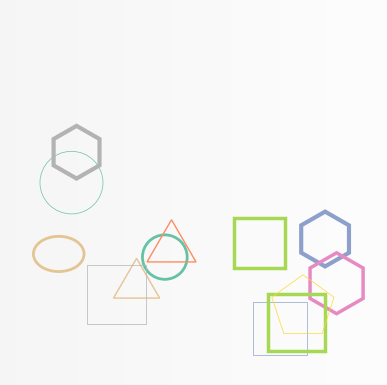[{"shape": "circle", "thickness": 0.5, "radius": 0.41, "center": [0.184, 0.526]}, {"shape": "circle", "thickness": 2, "radius": 0.29, "center": [0.425, 0.332]}, {"shape": "triangle", "thickness": 1, "radius": 0.37, "center": [0.443, 0.356]}, {"shape": "square", "thickness": 0.5, "radius": 0.35, "center": [0.723, 0.147]}, {"shape": "hexagon", "thickness": 3, "radius": 0.36, "center": [0.839, 0.379]}, {"shape": "hexagon", "thickness": 2.5, "radius": 0.4, "center": [0.869, 0.264]}, {"shape": "square", "thickness": 2.5, "radius": 0.37, "center": [0.766, 0.162]}, {"shape": "square", "thickness": 2.5, "radius": 0.33, "center": [0.67, 0.368]}, {"shape": "pentagon", "thickness": 0.5, "radius": 0.42, "center": [0.782, 0.202]}, {"shape": "oval", "thickness": 2, "radius": 0.33, "center": [0.152, 0.34]}, {"shape": "triangle", "thickness": 1, "radius": 0.34, "center": [0.352, 0.26]}, {"shape": "hexagon", "thickness": 3, "radius": 0.34, "center": [0.198, 0.605]}, {"shape": "square", "thickness": 0.5, "radius": 0.38, "center": [0.3, 0.234]}]